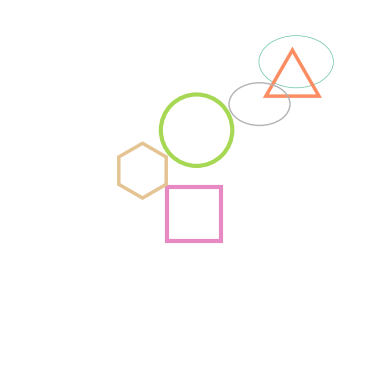[{"shape": "oval", "thickness": 0.5, "radius": 0.48, "center": [0.769, 0.84]}, {"shape": "triangle", "thickness": 2.5, "radius": 0.4, "center": [0.76, 0.79]}, {"shape": "square", "thickness": 3, "radius": 0.35, "center": [0.504, 0.445]}, {"shape": "circle", "thickness": 3, "radius": 0.46, "center": [0.511, 0.662]}, {"shape": "hexagon", "thickness": 2.5, "radius": 0.36, "center": [0.37, 0.557]}, {"shape": "oval", "thickness": 1, "radius": 0.4, "center": [0.674, 0.73]}]